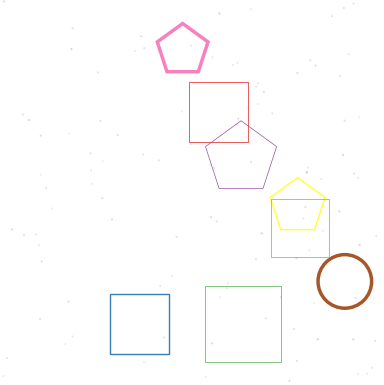[{"shape": "square", "thickness": 0.5, "radius": 0.39, "center": [0.567, 0.709]}, {"shape": "square", "thickness": 1, "radius": 0.39, "center": [0.362, 0.159]}, {"shape": "square", "thickness": 0.5, "radius": 0.49, "center": [0.63, 0.159]}, {"shape": "pentagon", "thickness": 0.5, "radius": 0.49, "center": [0.626, 0.589]}, {"shape": "pentagon", "thickness": 1, "radius": 0.37, "center": [0.773, 0.464]}, {"shape": "circle", "thickness": 2.5, "radius": 0.35, "center": [0.896, 0.269]}, {"shape": "pentagon", "thickness": 2.5, "radius": 0.35, "center": [0.474, 0.87]}, {"shape": "square", "thickness": 0.5, "radius": 0.38, "center": [0.779, 0.407]}]